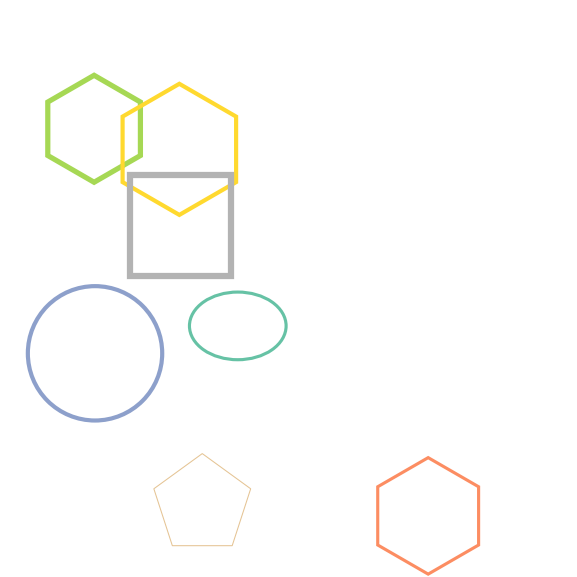[{"shape": "oval", "thickness": 1.5, "radius": 0.42, "center": [0.412, 0.435]}, {"shape": "hexagon", "thickness": 1.5, "radius": 0.5, "center": [0.741, 0.106]}, {"shape": "circle", "thickness": 2, "radius": 0.58, "center": [0.165, 0.387]}, {"shape": "hexagon", "thickness": 2.5, "radius": 0.46, "center": [0.163, 0.776]}, {"shape": "hexagon", "thickness": 2, "radius": 0.57, "center": [0.311, 0.741]}, {"shape": "pentagon", "thickness": 0.5, "radius": 0.44, "center": [0.35, 0.126]}, {"shape": "square", "thickness": 3, "radius": 0.44, "center": [0.312, 0.608]}]